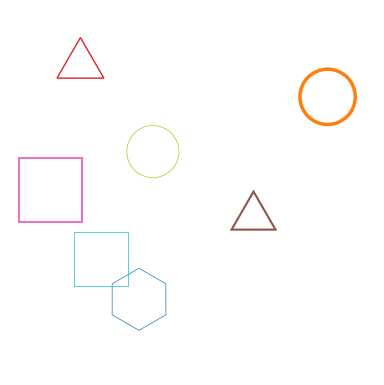[{"shape": "hexagon", "thickness": 0.5, "radius": 0.4, "center": [0.361, 0.223]}, {"shape": "circle", "thickness": 2.5, "radius": 0.36, "center": [0.851, 0.748]}, {"shape": "triangle", "thickness": 1, "radius": 0.35, "center": [0.209, 0.832]}, {"shape": "triangle", "thickness": 1.5, "radius": 0.33, "center": [0.659, 0.437]}, {"shape": "square", "thickness": 1.5, "radius": 0.41, "center": [0.131, 0.507]}, {"shape": "circle", "thickness": 0.5, "radius": 0.34, "center": [0.397, 0.606]}, {"shape": "square", "thickness": 0.5, "radius": 0.35, "center": [0.262, 0.327]}]